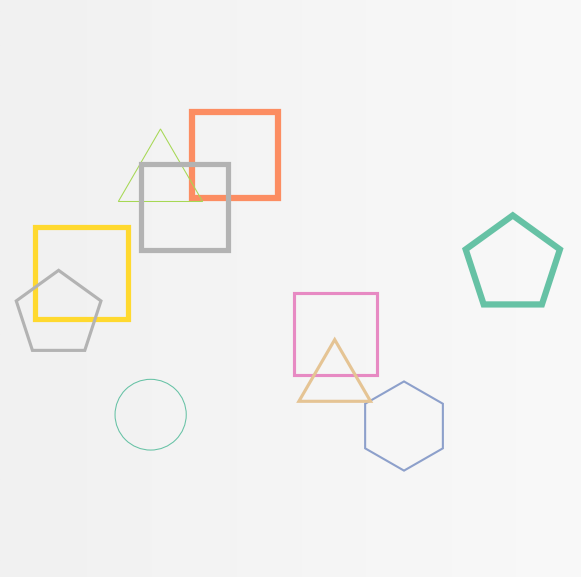[{"shape": "pentagon", "thickness": 3, "radius": 0.43, "center": [0.882, 0.541]}, {"shape": "circle", "thickness": 0.5, "radius": 0.31, "center": [0.259, 0.281]}, {"shape": "square", "thickness": 3, "radius": 0.37, "center": [0.404, 0.731]}, {"shape": "hexagon", "thickness": 1, "radius": 0.39, "center": [0.695, 0.261]}, {"shape": "square", "thickness": 1.5, "radius": 0.36, "center": [0.577, 0.421]}, {"shape": "triangle", "thickness": 0.5, "radius": 0.42, "center": [0.276, 0.692]}, {"shape": "square", "thickness": 2.5, "radius": 0.4, "center": [0.141, 0.526]}, {"shape": "triangle", "thickness": 1.5, "radius": 0.36, "center": [0.576, 0.34]}, {"shape": "square", "thickness": 2.5, "radius": 0.37, "center": [0.317, 0.641]}, {"shape": "pentagon", "thickness": 1.5, "radius": 0.38, "center": [0.101, 0.454]}]